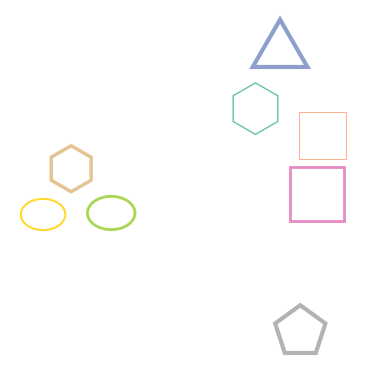[{"shape": "hexagon", "thickness": 1, "radius": 0.33, "center": [0.664, 0.718]}, {"shape": "square", "thickness": 0.5, "radius": 0.31, "center": [0.837, 0.648]}, {"shape": "triangle", "thickness": 3, "radius": 0.41, "center": [0.727, 0.867]}, {"shape": "square", "thickness": 2, "radius": 0.35, "center": [0.824, 0.496]}, {"shape": "oval", "thickness": 2, "radius": 0.31, "center": [0.289, 0.447]}, {"shape": "oval", "thickness": 1.5, "radius": 0.29, "center": [0.112, 0.443]}, {"shape": "hexagon", "thickness": 2.5, "radius": 0.3, "center": [0.185, 0.562]}, {"shape": "pentagon", "thickness": 3, "radius": 0.34, "center": [0.78, 0.139]}]